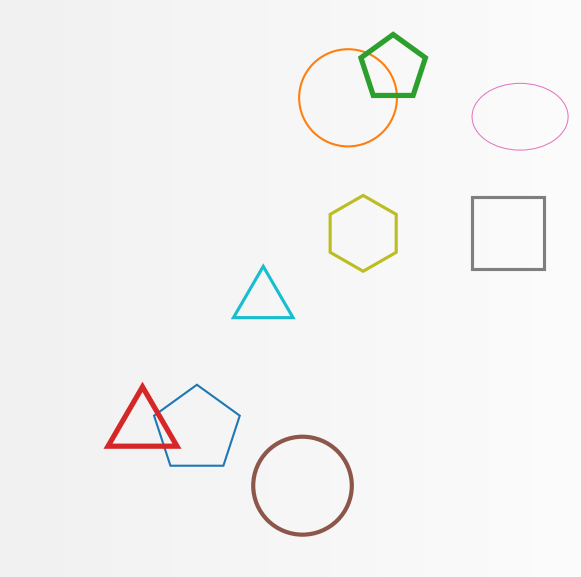[{"shape": "pentagon", "thickness": 1, "radius": 0.39, "center": [0.339, 0.255]}, {"shape": "circle", "thickness": 1, "radius": 0.42, "center": [0.599, 0.83]}, {"shape": "pentagon", "thickness": 2.5, "radius": 0.29, "center": [0.676, 0.881]}, {"shape": "triangle", "thickness": 2.5, "radius": 0.34, "center": [0.245, 0.261]}, {"shape": "circle", "thickness": 2, "radius": 0.42, "center": [0.52, 0.158]}, {"shape": "oval", "thickness": 0.5, "radius": 0.41, "center": [0.895, 0.797]}, {"shape": "square", "thickness": 1.5, "radius": 0.31, "center": [0.875, 0.596]}, {"shape": "hexagon", "thickness": 1.5, "radius": 0.33, "center": [0.625, 0.595]}, {"shape": "triangle", "thickness": 1.5, "radius": 0.3, "center": [0.453, 0.479]}]